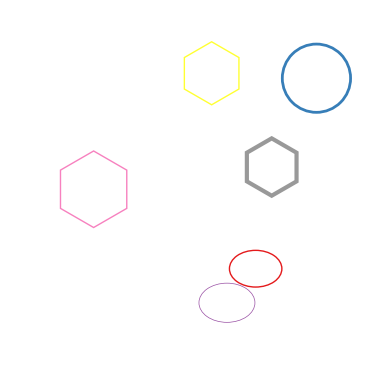[{"shape": "oval", "thickness": 1, "radius": 0.34, "center": [0.664, 0.302]}, {"shape": "circle", "thickness": 2, "radius": 0.44, "center": [0.822, 0.797]}, {"shape": "oval", "thickness": 0.5, "radius": 0.36, "center": [0.589, 0.214]}, {"shape": "hexagon", "thickness": 1, "radius": 0.41, "center": [0.55, 0.81]}, {"shape": "hexagon", "thickness": 1, "radius": 0.5, "center": [0.243, 0.508]}, {"shape": "hexagon", "thickness": 3, "radius": 0.37, "center": [0.706, 0.566]}]